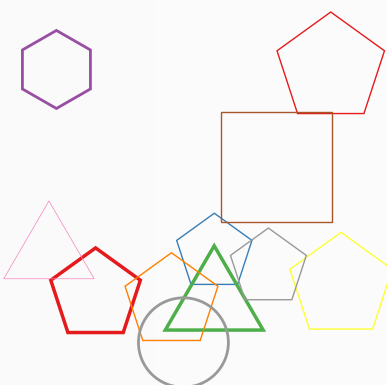[{"shape": "pentagon", "thickness": 2.5, "radius": 0.61, "center": [0.247, 0.235]}, {"shape": "pentagon", "thickness": 1, "radius": 0.73, "center": [0.854, 0.823]}, {"shape": "pentagon", "thickness": 1, "radius": 0.51, "center": [0.553, 0.344]}, {"shape": "triangle", "thickness": 2.5, "radius": 0.73, "center": [0.553, 0.216]}, {"shape": "hexagon", "thickness": 2, "radius": 0.51, "center": [0.146, 0.82]}, {"shape": "pentagon", "thickness": 1, "radius": 0.63, "center": [0.443, 0.218]}, {"shape": "pentagon", "thickness": 1, "radius": 0.69, "center": [0.88, 0.258]}, {"shape": "square", "thickness": 1, "radius": 0.72, "center": [0.713, 0.566]}, {"shape": "triangle", "thickness": 0.5, "radius": 0.67, "center": [0.126, 0.343]}, {"shape": "circle", "thickness": 2, "radius": 0.58, "center": [0.473, 0.11]}, {"shape": "pentagon", "thickness": 1, "radius": 0.51, "center": [0.693, 0.305]}]